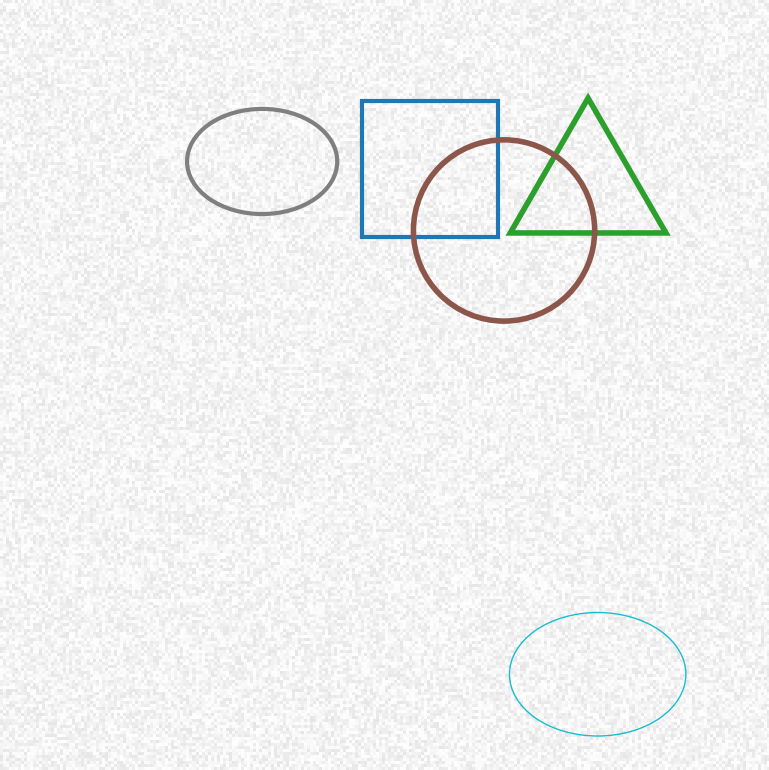[{"shape": "square", "thickness": 1.5, "radius": 0.44, "center": [0.558, 0.78]}, {"shape": "triangle", "thickness": 2, "radius": 0.58, "center": [0.764, 0.756]}, {"shape": "circle", "thickness": 2, "radius": 0.59, "center": [0.655, 0.701]}, {"shape": "oval", "thickness": 1.5, "radius": 0.49, "center": [0.34, 0.79]}, {"shape": "oval", "thickness": 0.5, "radius": 0.57, "center": [0.776, 0.124]}]